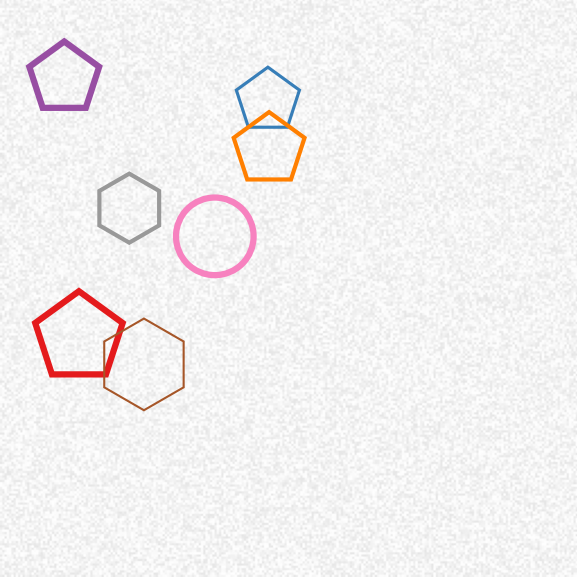[{"shape": "pentagon", "thickness": 3, "radius": 0.4, "center": [0.137, 0.415]}, {"shape": "pentagon", "thickness": 1.5, "radius": 0.29, "center": [0.464, 0.825]}, {"shape": "pentagon", "thickness": 3, "radius": 0.32, "center": [0.111, 0.864]}, {"shape": "pentagon", "thickness": 2, "radius": 0.32, "center": [0.466, 0.741]}, {"shape": "hexagon", "thickness": 1, "radius": 0.4, "center": [0.249, 0.368]}, {"shape": "circle", "thickness": 3, "radius": 0.34, "center": [0.372, 0.59]}, {"shape": "hexagon", "thickness": 2, "radius": 0.3, "center": [0.224, 0.639]}]